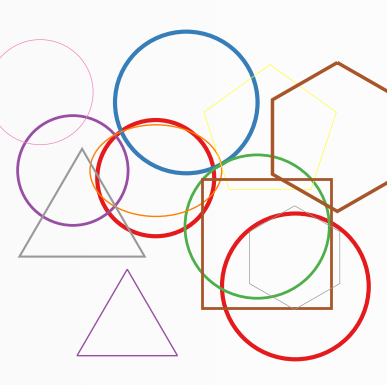[{"shape": "circle", "thickness": 3, "radius": 0.95, "center": [0.762, 0.256]}, {"shape": "circle", "thickness": 3, "radius": 0.75, "center": [0.402, 0.537]}, {"shape": "circle", "thickness": 3, "radius": 0.92, "center": [0.481, 0.734]}, {"shape": "circle", "thickness": 2, "radius": 0.93, "center": [0.664, 0.411]}, {"shape": "circle", "thickness": 2, "radius": 0.71, "center": [0.188, 0.557]}, {"shape": "triangle", "thickness": 1, "radius": 0.75, "center": [0.328, 0.151]}, {"shape": "oval", "thickness": 1, "radius": 0.85, "center": [0.402, 0.557]}, {"shape": "pentagon", "thickness": 0.5, "radius": 0.9, "center": [0.697, 0.653]}, {"shape": "square", "thickness": 2, "radius": 0.83, "center": [0.688, 0.367]}, {"shape": "hexagon", "thickness": 2.5, "radius": 0.97, "center": [0.871, 0.644]}, {"shape": "circle", "thickness": 0.5, "radius": 0.68, "center": [0.104, 0.761]}, {"shape": "triangle", "thickness": 1.5, "radius": 0.93, "center": [0.212, 0.427]}, {"shape": "hexagon", "thickness": 0.5, "radius": 0.67, "center": [0.76, 0.331]}]